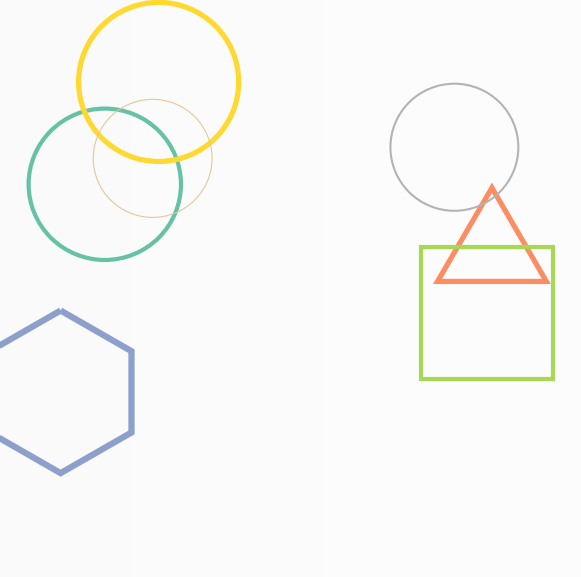[{"shape": "circle", "thickness": 2, "radius": 0.66, "center": [0.18, 0.68]}, {"shape": "triangle", "thickness": 2.5, "radius": 0.54, "center": [0.846, 0.566]}, {"shape": "hexagon", "thickness": 3, "radius": 0.7, "center": [0.104, 0.321]}, {"shape": "square", "thickness": 2, "radius": 0.57, "center": [0.838, 0.458]}, {"shape": "circle", "thickness": 2.5, "radius": 0.69, "center": [0.273, 0.857]}, {"shape": "circle", "thickness": 0.5, "radius": 0.51, "center": [0.263, 0.725]}, {"shape": "circle", "thickness": 1, "radius": 0.55, "center": [0.782, 0.744]}]